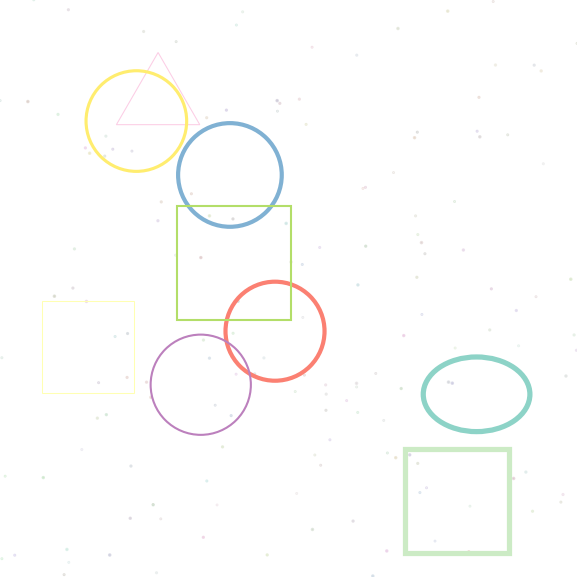[{"shape": "oval", "thickness": 2.5, "radius": 0.46, "center": [0.825, 0.316]}, {"shape": "square", "thickness": 0.5, "radius": 0.4, "center": [0.153, 0.399]}, {"shape": "circle", "thickness": 2, "radius": 0.43, "center": [0.476, 0.426]}, {"shape": "circle", "thickness": 2, "radius": 0.45, "center": [0.398, 0.696]}, {"shape": "square", "thickness": 1, "radius": 0.49, "center": [0.405, 0.544]}, {"shape": "triangle", "thickness": 0.5, "radius": 0.42, "center": [0.274, 0.825]}, {"shape": "circle", "thickness": 1, "radius": 0.43, "center": [0.348, 0.333]}, {"shape": "square", "thickness": 2.5, "radius": 0.45, "center": [0.791, 0.132]}, {"shape": "circle", "thickness": 1.5, "radius": 0.44, "center": [0.236, 0.79]}]